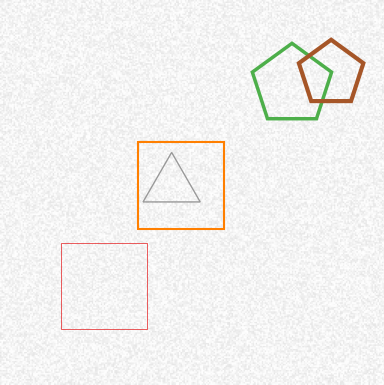[{"shape": "square", "thickness": 0.5, "radius": 0.56, "center": [0.271, 0.256]}, {"shape": "pentagon", "thickness": 2.5, "radius": 0.54, "center": [0.758, 0.779]}, {"shape": "square", "thickness": 1.5, "radius": 0.56, "center": [0.47, 0.518]}, {"shape": "pentagon", "thickness": 3, "radius": 0.44, "center": [0.86, 0.809]}, {"shape": "triangle", "thickness": 1, "radius": 0.43, "center": [0.446, 0.518]}]